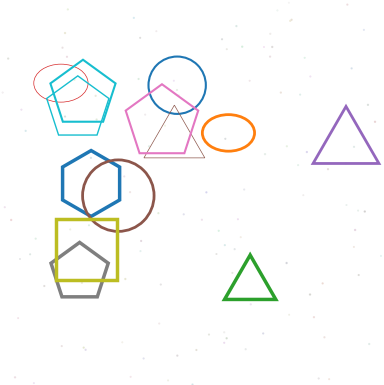[{"shape": "circle", "thickness": 1.5, "radius": 0.37, "center": [0.46, 0.779]}, {"shape": "hexagon", "thickness": 2.5, "radius": 0.43, "center": [0.237, 0.523]}, {"shape": "oval", "thickness": 2, "radius": 0.34, "center": [0.593, 0.655]}, {"shape": "triangle", "thickness": 2.5, "radius": 0.38, "center": [0.65, 0.261]}, {"shape": "oval", "thickness": 0.5, "radius": 0.35, "center": [0.158, 0.784]}, {"shape": "triangle", "thickness": 2, "radius": 0.49, "center": [0.899, 0.625]}, {"shape": "triangle", "thickness": 0.5, "radius": 0.46, "center": [0.453, 0.636]}, {"shape": "circle", "thickness": 2, "radius": 0.46, "center": [0.307, 0.492]}, {"shape": "pentagon", "thickness": 1.5, "radius": 0.5, "center": [0.421, 0.682]}, {"shape": "pentagon", "thickness": 2.5, "radius": 0.39, "center": [0.207, 0.292]}, {"shape": "square", "thickness": 2.5, "radius": 0.4, "center": [0.225, 0.351]}, {"shape": "pentagon", "thickness": 1, "radius": 0.42, "center": [0.202, 0.718]}, {"shape": "pentagon", "thickness": 1.5, "radius": 0.44, "center": [0.216, 0.756]}]